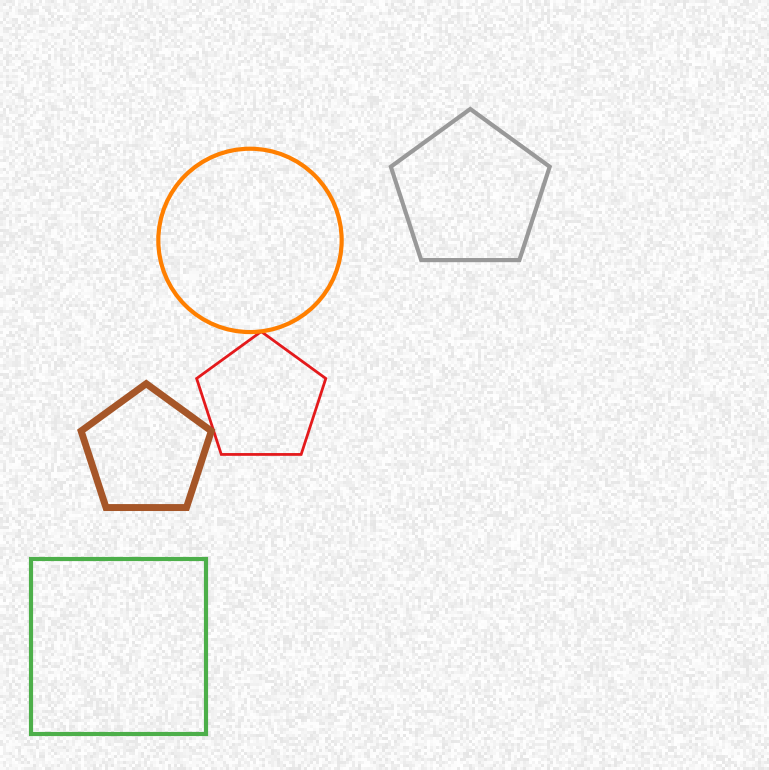[{"shape": "pentagon", "thickness": 1, "radius": 0.44, "center": [0.339, 0.481]}, {"shape": "square", "thickness": 1.5, "radius": 0.57, "center": [0.154, 0.161]}, {"shape": "circle", "thickness": 1.5, "radius": 0.6, "center": [0.325, 0.688]}, {"shape": "pentagon", "thickness": 2.5, "radius": 0.44, "center": [0.19, 0.413]}, {"shape": "pentagon", "thickness": 1.5, "radius": 0.54, "center": [0.611, 0.75]}]